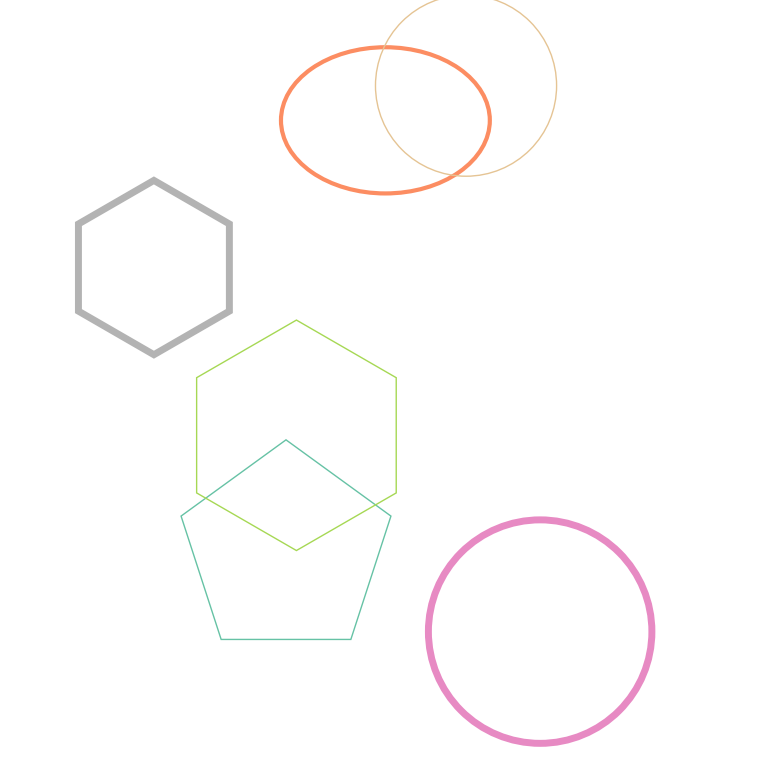[{"shape": "pentagon", "thickness": 0.5, "radius": 0.72, "center": [0.371, 0.285]}, {"shape": "oval", "thickness": 1.5, "radius": 0.68, "center": [0.501, 0.844]}, {"shape": "circle", "thickness": 2.5, "radius": 0.73, "center": [0.701, 0.18]}, {"shape": "hexagon", "thickness": 0.5, "radius": 0.75, "center": [0.385, 0.435]}, {"shape": "circle", "thickness": 0.5, "radius": 0.59, "center": [0.605, 0.889]}, {"shape": "hexagon", "thickness": 2.5, "radius": 0.57, "center": [0.2, 0.653]}]